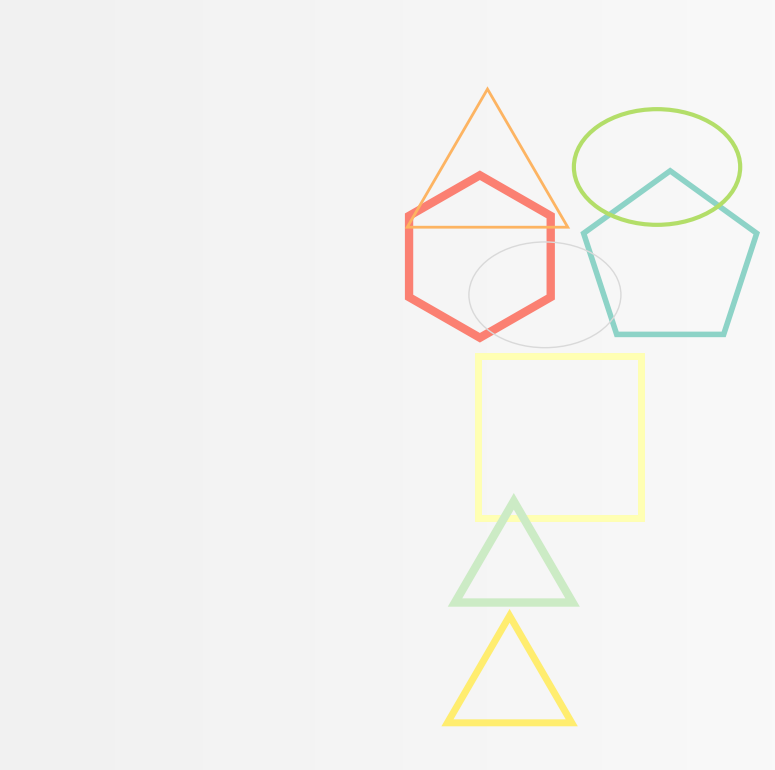[{"shape": "pentagon", "thickness": 2, "radius": 0.59, "center": [0.865, 0.661]}, {"shape": "square", "thickness": 2.5, "radius": 0.52, "center": [0.722, 0.433]}, {"shape": "hexagon", "thickness": 3, "radius": 0.53, "center": [0.619, 0.667]}, {"shape": "triangle", "thickness": 1, "radius": 0.6, "center": [0.629, 0.765]}, {"shape": "oval", "thickness": 1.5, "radius": 0.54, "center": [0.848, 0.783]}, {"shape": "oval", "thickness": 0.5, "radius": 0.49, "center": [0.703, 0.617]}, {"shape": "triangle", "thickness": 3, "radius": 0.44, "center": [0.663, 0.261]}, {"shape": "triangle", "thickness": 2.5, "radius": 0.46, "center": [0.658, 0.108]}]